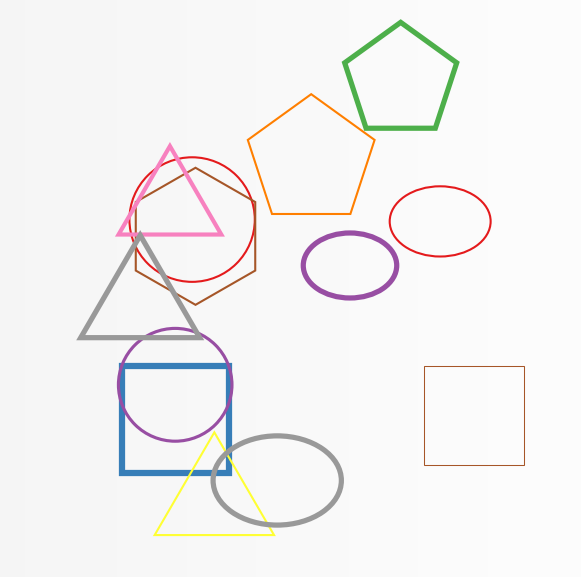[{"shape": "circle", "thickness": 1, "radius": 0.54, "center": [0.33, 0.619]}, {"shape": "oval", "thickness": 1, "radius": 0.43, "center": [0.757, 0.616]}, {"shape": "square", "thickness": 3, "radius": 0.46, "center": [0.302, 0.273]}, {"shape": "pentagon", "thickness": 2.5, "radius": 0.51, "center": [0.689, 0.859]}, {"shape": "circle", "thickness": 1.5, "radius": 0.49, "center": [0.301, 0.333]}, {"shape": "oval", "thickness": 2.5, "radius": 0.4, "center": [0.602, 0.539]}, {"shape": "pentagon", "thickness": 1, "radius": 0.57, "center": [0.535, 0.721]}, {"shape": "triangle", "thickness": 1, "radius": 0.59, "center": [0.369, 0.132]}, {"shape": "hexagon", "thickness": 1, "radius": 0.59, "center": [0.336, 0.59]}, {"shape": "square", "thickness": 0.5, "radius": 0.43, "center": [0.815, 0.279]}, {"shape": "triangle", "thickness": 2, "radius": 0.51, "center": [0.292, 0.644]}, {"shape": "triangle", "thickness": 2.5, "radius": 0.59, "center": [0.241, 0.474]}, {"shape": "oval", "thickness": 2.5, "radius": 0.55, "center": [0.477, 0.167]}]